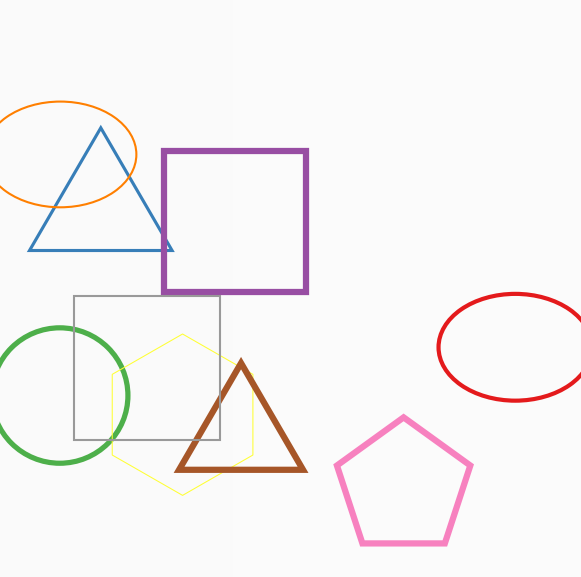[{"shape": "oval", "thickness": 2, "radius": 0.66, "center": [0.887, 0.398]}, {"shape": "triangle", "thickness": 1.5, "radius": 0.71, "center": [0.173, 0.636]}, {"shape": "circle", "thickness": 2.5, "radius": 0.59, "center": [0.103, 0.314]}, {"shape": "square", "thickness": 3, "radius": 0.61, "center": [0.405, 0.615]}, {"shape": "oval", "thickness": 1, "radius": 0.65, "center": [0.104, 0.732]}, {"shape": "hexagon", "thickness": 0.5, "radius": 0.7, "center": [0.314, 0.281]}, {"shape": "triangle", "thickness": 3, "radius": 0.62, "center": [0.415, 0.247]}, {"shape": "pentagon", "thickness": 3, "radius": 0.6, "center": [0.694, 0.156]}, {"shape": "square", "thickness": 1, "radius": 0.62, "center": [0.253, 0.362]}]